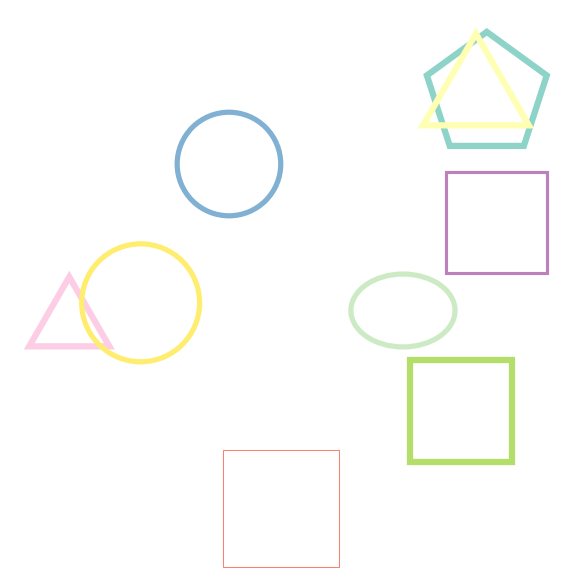[{"shape": "pentagon", "thickness": 3, "radius": 0.55, "center": [0.843, 0.835]}, {"shape": "triangle", "thickness": 3, "radius": 0.53, "center": [0.824, 0.835]}, {"shape": "square", "thickness": 0.5, "radius": 0.5, "center": [0.486, 0.119]}, {"shape": "circle", "thickness": 2.5, "radius": 0.45, "center": [0.396, 0.715]}, {"shape": "square", "thickness": 3, "radius": 0.44, "center": [0.798, 0.287]}, {"shape": "triangle", "thickness": 3, "radius": 0.4, "center": [0.12, 0.439]}, {"shape": "square", "thickness": 1.5, "radius": 0.44, "center": [0.86, 0.614]}, {"shape": "oval", "thickness": 2.5, "radius": 0.45, "center": [0.698, 0.462]}, {"shape": "circle", "thickness": 2.5, "radius": 0.51, "center": [0.244, 0.475]}]